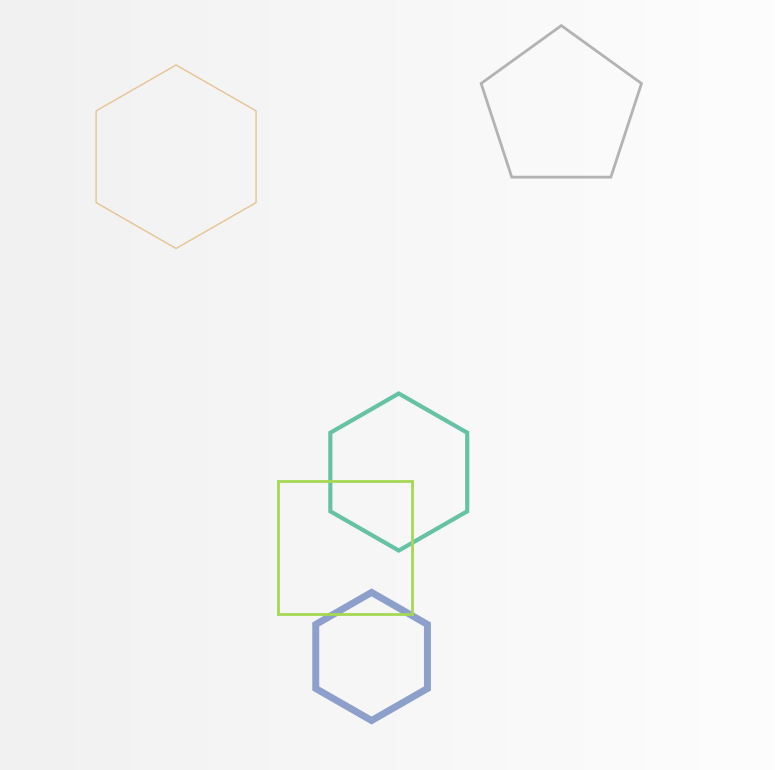[{"shape": "hexagon", "thickness": 1.5, "radius": 0.51, "center": [0.515, 0.387]}, {"shape": "hexagon", "thickness": 2.5, "radius": 0.42, "center": [0.479, 0.147]}, {"shape": "square", "thickness": 1, "radius": 0.43, "center": [0.446, 0.289]}, {"shape": "hexagon", "thickness": 0.5, "radius": 0.6, "center": [0.227, 0.796]}, {"shape": "pentagon", "thickness": 1, "radius": 0.54, "center": [0.724, 0.858]}]